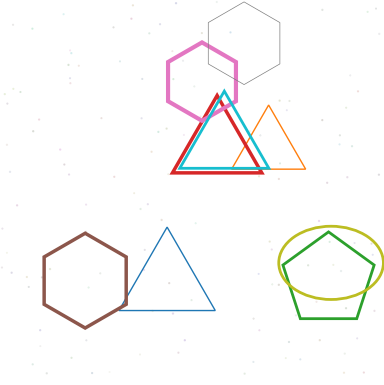[{"shape": "triangle", "thickness": 1, "radius": 0.72, "center": [0.434, 0.266]}, {"shape": "triangle", "thickness": 1, "radius": 0.56, "center": [0.698, 0.616]}, {"shape": "pentagon", "thickness": 2, "radius": 0.62, "center": [0.853, 0.273]}, {"shape": "triangle", "thickness": 2.5, "radius": 0.67, "center": [0.564, 0.618]}, {"shape": "hexagon", "thickness": 2.5, "radius": 0.62, "center": [0.221, 0.271]}, {"shape": "hexagon", "thickness": 3, "radius": 0.51, "center": [0.525, 0.788]}, {"shape": "hexagon", "thickness": 0.5, "radius": 0.54, "center": [0.634, 0.888]}, {"shape": "oval", "thickness": 2, "radius": 0.68, "center": [0.86, 0.317]}, {"shape": "triangle", "thickness": 2, "radius": 0.67, "center": [0.583, 0.63]}]